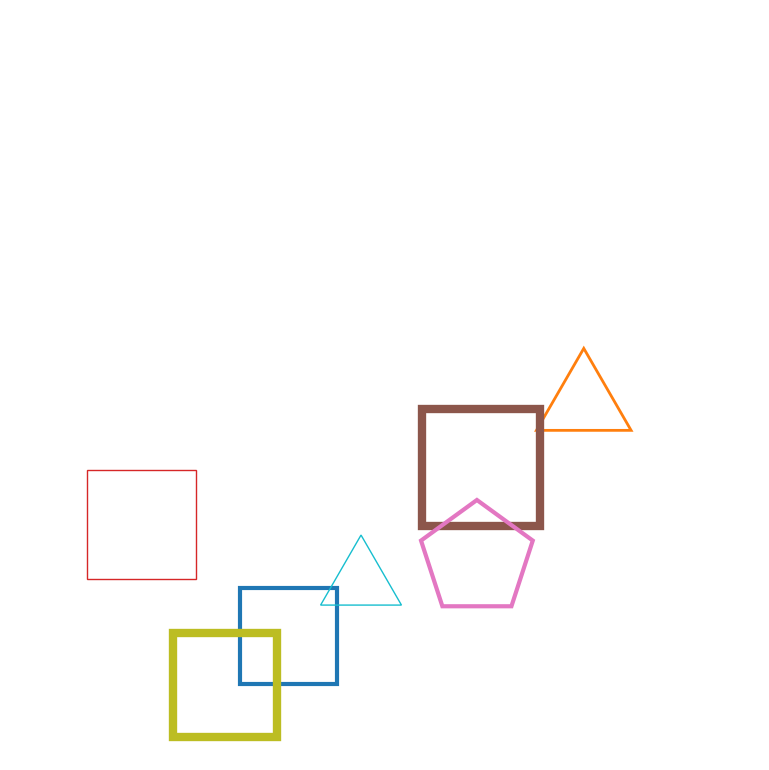[{"shape": "square", "thickness": 1.5, "radius": 0.31, "center": [0.375, 0.174]}, {"shape": "triangle", "thickness": 1, "radius": 0.35, "center": [0.758, 0.477]}, {"shape": "square", "thickness": 0.5, "radius": 0.35, "center": [0.184, 0.319]}, {"shape": "square", "thickness": 3, "radius": 0.38, "center": [0.625, 0.393]}, {"shape": "pentagon", "thickness": 1.5, "radius": 0.38, "center": [0.619, 0.274]}, {"shape": "square", "thickness": 3, "radius": 0.34, "center": [0.292, 0.111]}, {"shape": "triangle", "thickness": 0.5, "radius": 0.3, "center": [0.469, 0.244]}]